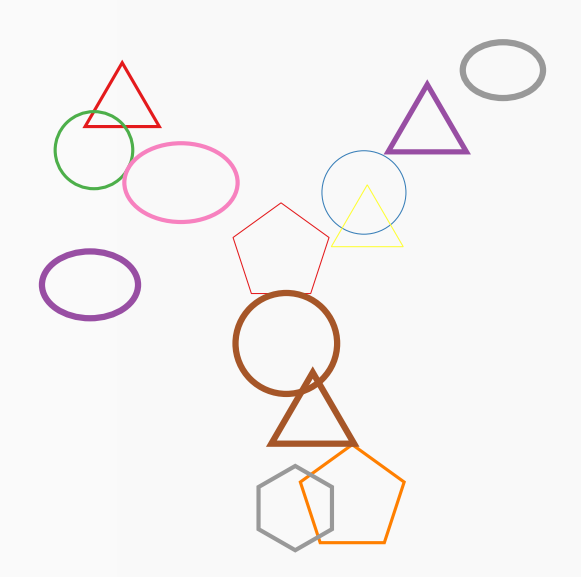[{"shape": "pentagon", "thickness": 0.5, "radius": 0.43, "center": [0.484, 0.561]}, {"shape": "triangle", "thickness": 1.5, "radius": 0.37, "center": [0.21, 0.817]}, {"shape": "circle", "thickness": 0.5, "radius": 0.36, "center": [0.626, 0.666]}, {"shape": "circle", "thickness": 1.5, "radius": 0.33, "center": [0.162, 0.739]}, {"shape": "oval", "thickness": 3, "radius": 0.41, "center": [0.155, 0.506]}, {"shape": "triangle", "thickness": 2.5, "radius": 0.39, "center": [0.735, 0.775]}, {"shape": "pentagon", "thickness": 1.5, "radius": 0.47, "center": [0.606, 0.135]}, {"shape": "triangle", "thickness": 0.5, "radius": 0.36, "center": [0.632, 0.608]}, {"shape": "triangle", "thickness": 3, "radius": 0.41, "center": [0.538, 0.272]}, {"shape": "circle", "thickness": 3, "radius": 0.44, "center": [0.493, 0.404]}, {"shape": "oval", "thickness": 2, "radius": 0.49, "center": [0.311, 0.683]}, {"shape": "hexagon", "thickness": 2, "radius": 0.36, "center": [0.508, 0.119]}, {"shape": "oval", "thickness": 3, "radius": 0.35, "center": [0.865, 0.878]}]